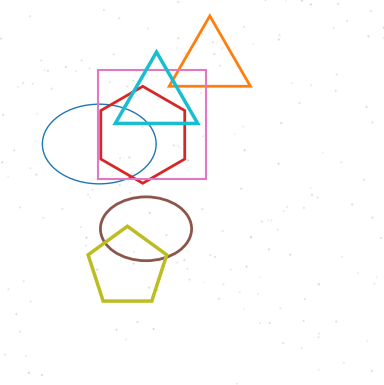[{"shape": "oval", "thickness": 1, "radius": 0.74, "center": [0.258, 0.626]}, {"shape": "triangle", "thickness": 2, "radius": 0.61, "center": [0.545, 0.837]}, {"shape": "hexagon", "thickness": 2, "radius": 0.63, "center": [0.371, 0.65]}, {"shape": "oval", "thickness": 2, "radius": 0.59, "center": [0.379, 0.406]}, {"shape": "square", "thickness": 1.5, "radius": 0.7, "center": [0.395, 0.676]}, {"shape": "pentagon", "thickness": 2.5, "radius": 0.54, "center": [0.331, 0.305]}, {"shape": "triangle", "thickness": 2.5, "radius": 0.62, "center": [0.407, 0.741]}]